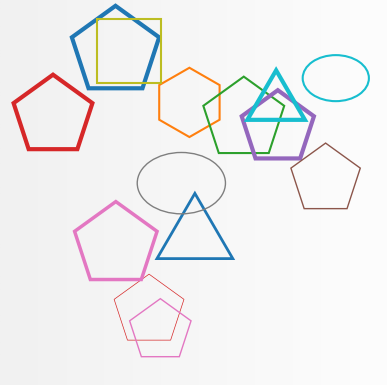[{"shape": "triangle", "thickness": 2, "radius": 0.56, "center": [0.503, 0.385]}, {"shape": "pentagon", "thickness": 3, "radius": 0.59, "center": [0.298, 0.866]}, {"shape": "hexagon", "thickness": 1.5, "radius": 0.45, "center": [0.489, 0.734]}, {"shape": "pentagon", "thickness": 1.5, "radius": 0.55, "center": [0.629, 0.691]}, {"shape": "pentagon", "thickness": 0.5, "radius": 0.47, "center": [0.385, 0.193]}, {"shape": "pentagon", "thickness": 3, "radius": 0.53, "center": [0.137, 0.699]}, {"shape": "pentagon", "thickness": 3, "radius": 0.49, "center": [0.717, 0.668]}, {"shape": "pentagon", "thickness": 1, "radius": 0.47, "center": [0.84, 0.534]}, {"shape": "pentagon", "thickness": 1, "radius": 0.42, "center": [0.414, 0.141]}, {"shape": "pentagon", "thickness": 2.5, "radius": 0.56, "center": [0.299, 0.364]}, {"shape": "oval", "thickness": 1, "radius": 0.57, "center": [0.468, 0.524]}, {"shape": "square", "thickness": 1.5, "radius": 0.41, "center": [0.332, 0.868]}, {"shape": "oval", "thickness": 1.5, "radius": 0.43, "center": [0.867, 0.797]}, {"shape": "triangle", "thickness": 3, "radius": 0.43, "center": [0.713, 0.732]}]